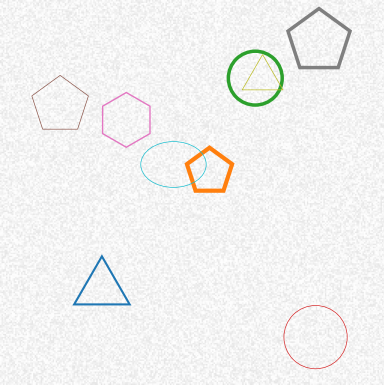[{"shape": "triangle", "thickness": 1.5, "radius": 0.42, "center": [0.265, 0.251]}, {"shape": "pentagon", "thickness": 3, "radius": 0.31, "center": [0.544, 0.555]}, {"shape": "circle", "thickness": 2.5, "radius": 0.35, "center": [0.663, 0.797]}, {"shape": "circle", "thickness": 0.5, "radius": 0.41, "center": [0.82, 0.124]}, {"shape": "pentagon", "thickness": 0.5, "radius": 0.39, "center": [0.156, 0.727]}, {"shape": "hexagon", "thickness": 1, "radius": 0.36, "center": [0.328, 0.689]}, {"shape": "pentagon", "thickness": 2.5, "radius": 0.42, "center": [0.829, 0.893]}, {"shape": "triangle", "thickness": 0.5, "radius": 0.31, "center": [0.682, 0.797]}, {"shape": "oval", "thickness": 0.5, "radius": 0.42, "center": [0.451, 0.573]}]